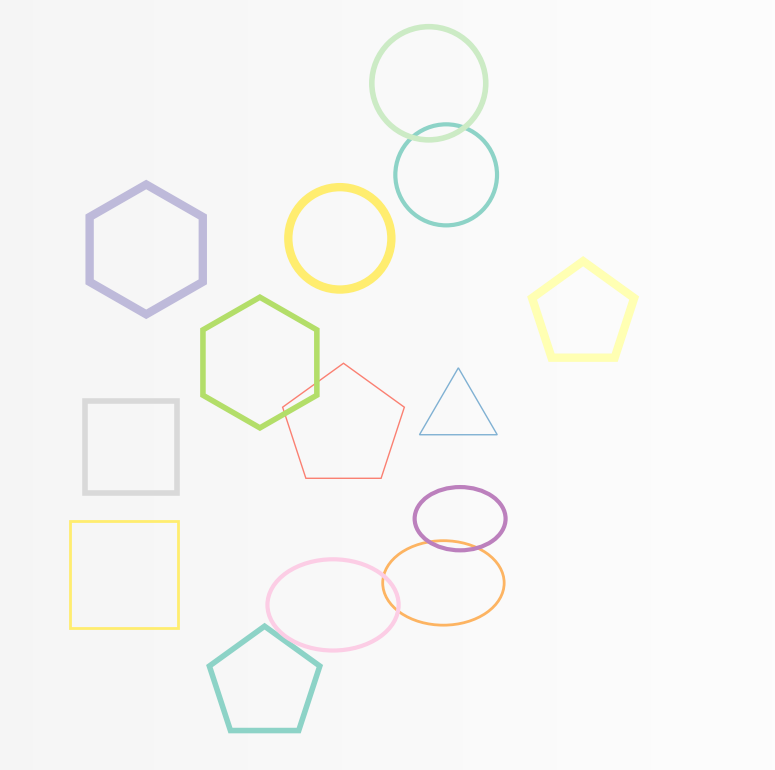[{"shape": "pentagon", "thickness": 2, "radius": 0.37, "center": [0.341, 0.112]}, {"shape": "circle", "thickness": 1.5, "radius": 0.33, "center": [0.576, 0.773]}, {"shape": "pentagon", "thickness": 3, "radius": 0.35, "center": [0.752, 0.592]}, {"shape": "hexagon", "thickness": 3, "radius": 0.42, "center": [0.189, 0.676]}, {"shape": "pentagon", "thickness": 0.5, "radius": 0.41, "center": [0.443, 0.446]}, {"shape": "triangle", "thickness": 0.5, "radius": 0.29, "center": [0.591, 0.464]}, {"shape": "oval", "thickness": 1, "radius": 0.39, "center": [0.572, 0.243]}, {"shape": "hexagon", "thickness": 2, "radius": 0.42, "center": [0.335, 0.529]}, {"shape": "oval", "thickness": 1.5, "radius": 0.42, "center": [0.43, 0.214]}, {"shape": "square", "thickness": 2, "radius": 0.3, "center": [0.17, 0.419]}, {"shape": "oval", "thickness": 1.5, "radius": 0.29, "center": [0.594, 0.326]}, {"shape": "circle", "thickness": 2, "radius": 0.37, "center": [0.553, 0.892]}, {"shape": "circle", "thickness": 3, "radius": 0.33, "center": [0.439, 0.69]}, {"shape": "square", "thickness": 1, "radius": 0.35, "center": [0.16, 0.254]}]